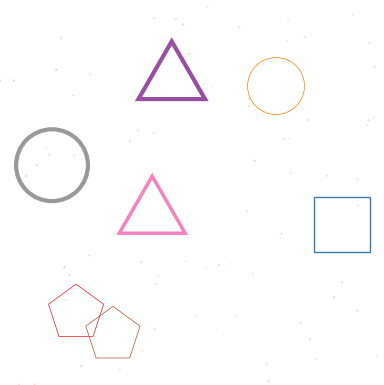[{"shape": "pentagon", "thickness": 0.5, "radius": 0.38, "center": [0.198, 0.187]}, {"shape": "square", "thickness": 1, "radius": 0.36, "center": [0.888, 0.417]}, {"shape": "triangle", "thickness": 3, "radius": 0.5, "center": [0.446, 0.793]}, {"shape": "circle", "thickness": 0.5, "radius": 0.37, "center": [0.717, 0.777]}, {"shape": "pentagon", "thickness": 0.5, "radius": 0.37, "center": [0.293, 0.13]}, {"shape": "triangle", "thickness": 2.5, "radius": 0.49, "center": [0.395, 0.444]}, {"shape": "circle", "thickness": 3, "radius": 0.47, "center": [0.135, 0.571]}]